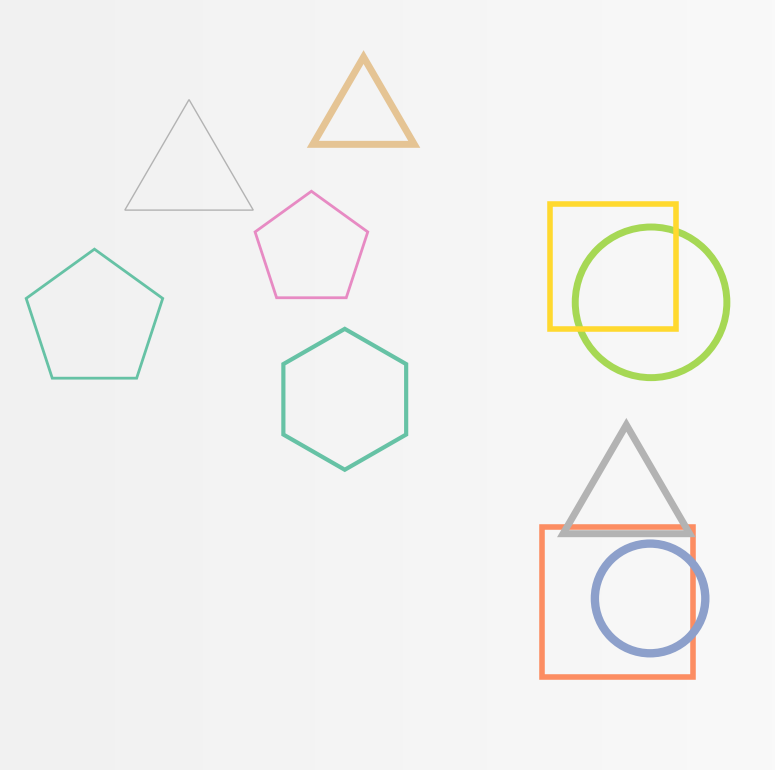[{"shape": "pentagon", "thickness": 1, "radius": 0.46, "center": [0.122, 0.584]}, {"shape": "hexagon", "thickness": 1.5, "radius": 0.46, "center": [0.445, 0.481]}, {"shape": "square", "thickness": 2, "radius": 0.49, "center": [0.796, 0.219]}, {"shape": "circle", "thickness": 3, "radius": 0.36, "center": [0.839, 0.223]}, {"shape": "pentagon", "thickness": 1, "radius": 0.38, "center": [0.402, 0.675]}, {"shape": "circle", "thickness": 2.5, "radius": 0.49, "center": [0.84, 0.607]}, {"shape": "square", "thickness": 2, "radius": 0.41, "center": [0.792, 0.653]}, {"shape": "triangle", "thickness": 2.5, "radius": 0.38, "center": [0.469, 0.85]}, {"shape": "triangle", "thickness": 2.5, "radius": 0.47, "center": [0.808, 0.354]}, {"shape": "triangle", "thickness": 0.5, "radius": 0.48, "center": [0.244, 0.775]}]